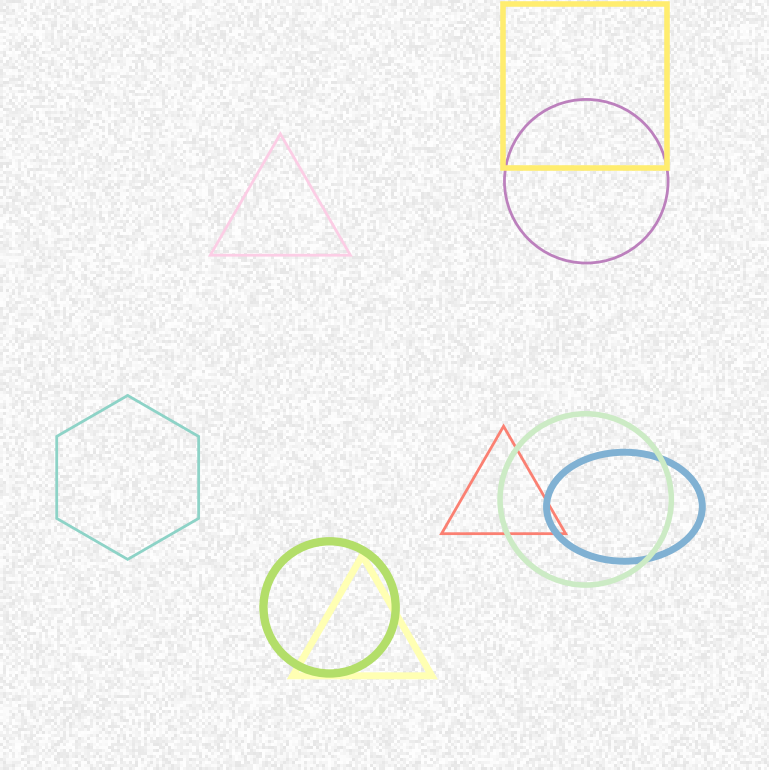[{"shape": "hexagon", "thickness": 1, "radius": 0.53, "center": [0.166, 0.38]}, {"shape": "triangle", "thickness": 2.5, "radius": 0.52, "center": [0.471, 0.174]}, {"shape": "triangle", "thickness": 1, "radius": 0.47, "center": [0.654, 0.353]}, {"shape": "oval", "thickness": 2.5, "radius": 0.51, "center": [0.811, 0.342]}, {"shape": "circle", "thickness": 3, "radius": 0.43, "center": [0.428, 0.211]}, {"shape": "triangle", "thickness": 1, "radius": 0.53, "center": [0.364, 0.721]}, {"shape": "circle", "thickness": 1, "radius": 0.53, "center": [0.761, 0.765]}, {"shape": "circle", "thickness": 2, "radius": 0.56, "center": [0.761, 0.351]}, {"shape": "square", "thickness": 2, "radius": 0.53, "center": [0.76, 0.888]}]